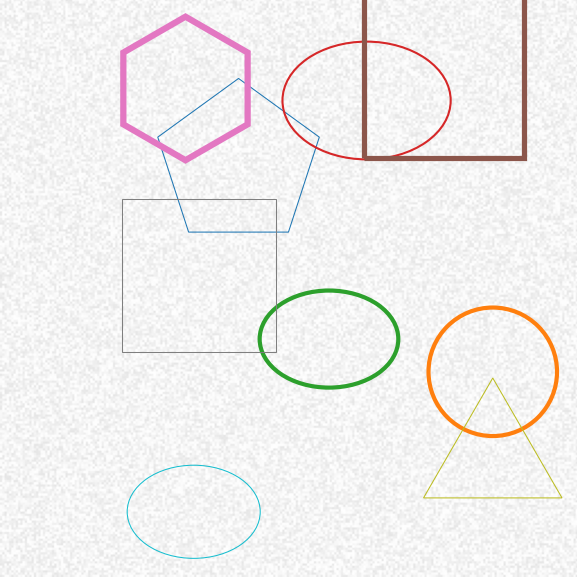[{"shape": "pentagon", "thickness": 0.5, "radius": 0.74, "center": [0.413, 0.716]}, {"shape": "circle", "thickness": 2, "radius": 0.56, "center": [0.853, 0.355]}, {"shape": "oval", "thickness": 2, "radius": 0.6, "center": [0.57, 0.412]}, {"shape": "oval", "thickness": 1, "radius": 0.73, "center": [0.635, 0.825]}, {"shape": "square", "thickness": 2.5, "radius": 0.69, "center": [0.769, 0.864]}, {"shape": "hexagon", "thickness": 3, "radius": 0.62, "center": [0.321, 0.846]}, {"shape": "square", "thickness": 0.5, "radius": 0.67, "center": [0.344, 0.522]}, {"shape": "triangle", "thickness": 0.5, "radius": 0.69, "center": [0.853, 0.206]}, {"shape": "oval", "thickness": 0.5, "radius": 0.58, "center": [0.335, 0.113]}]